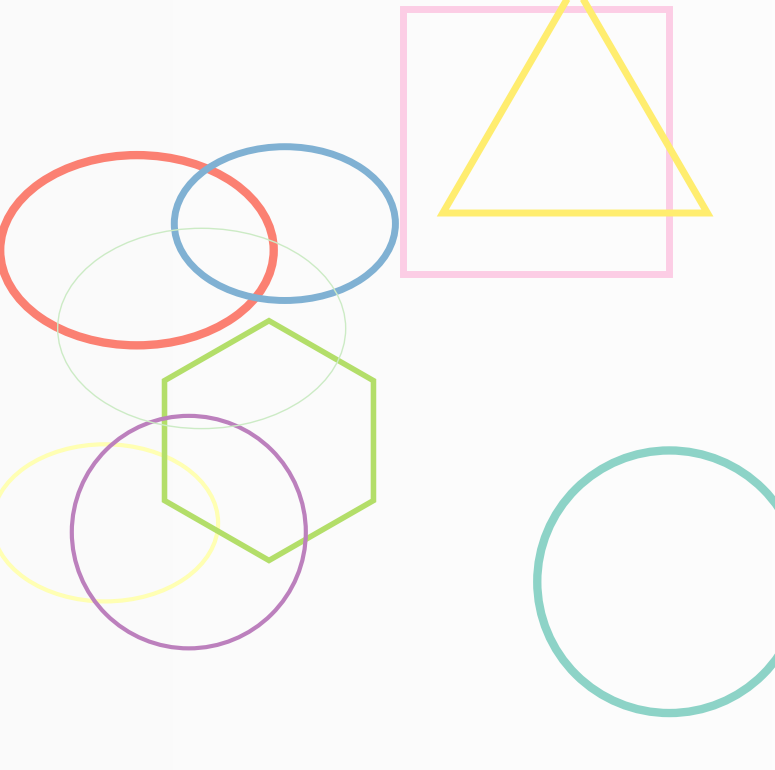[{"shape": "circle", "thickness": 3, "radius": 0.85, "center": [0.864, 0.244]}, {"shape": "oval", "thickness": 1.5, "radius": 0.73, "center": [0.136, 0.321]}, {"shape": "oval", "thickness": 3, "radius": 0.88, "center": [0.177, 0.675]}, {"shape": "oval", "thickness": 2.5, "radius": 0.71, "center": [0.368, 0.71]}, {"shape": "hexagon", "thickness": 2, "radius": 0.78, "center": [0.347, 0.428]}, {"shape": "square", "thickness": 2.5, "radius": 0.86, "center": [0.692, 0.816]}, {"shape": "circle", "thickness": 1.5, "radius": 0.75, "center": [0.244, 0.309]}, {"shape": "oval", "thickness": 0.5, "radius": 0.93, "center": [0.26, 0.573]}, {"shape": "triangle", "thickness": 2.5, "radius": 0.99, "center": [0.742, 0.822]}]